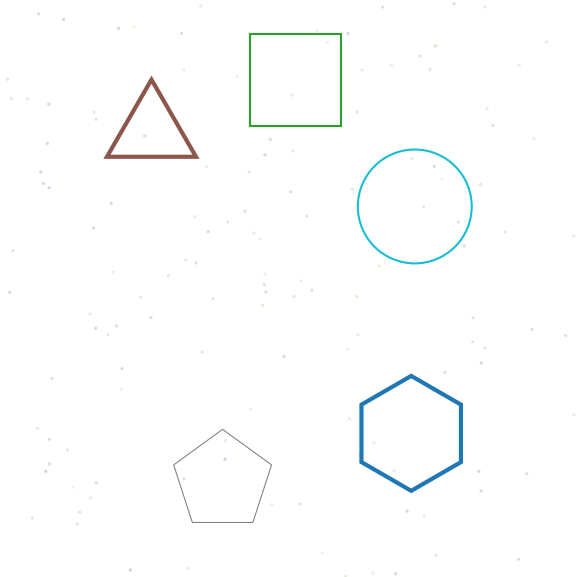[{"shape": "hexagon", "thickness": 2, "radius": 0.5, "center": [0.712, 0.249]}, {"shape": "square", "thickness": 1, "radius": 0.4, "center": [0.512, 0.86]}, {"shape": "triangle", "thickness": 2, "radius": 0.45, "center": [0.262, 0.772]}, {"shape": "pentagon", "thickness": 0.5, "radius": 0.45, "center": [0.385, 0.167]}, {"shape": "circle", "thickness": 1, "radius": 0.49, "center": [0.718, 0.642]}]